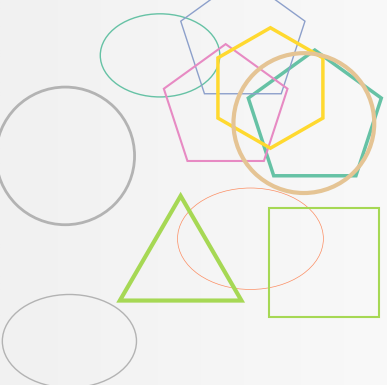[{"shape": "pentagon", "thickness": 2.5, "radius": 0.9, "center": [0.812, 0.689]}, {"shape": "oval", "thickness": 1, "radius": 0.77, "center": [0.413, 0.856]}, {"shape": "oval", "thickness": 0.5, "radius": 0.94, "center": [0.646, 0.38]}, {"shape": "pentagon", "thickness": 1, "radius": 0.84, "center": [0.627, 0.893]}, {"shape": "pentagon", "thickness": 1.5, "radius": 0.84, "center": [0.582, 0.718]}, {"shape": "square", "thickness": 1.5, "radius": 0.71, "center": [0.835, 0.318]}, {"shape": "triangle", "thickness": 3, "radius": 0.91, "center": [0.466, 0.31]}, {"shape": "hexagon", "thickness": 2.5, "radius": 0.78, "center": [0.698, 0.772]}, {"shape": "circle", "thickness": 3, "radius": 0.91, "center": [0.784, 0.68]}, {"shape": "oval", "thickness": 1, "radius": 0.87, "center": [0.179, 0.114]}, {"shape": "circle", "thickness": 2, "radius": 0.89, "center": [0.168, 0.595]}]